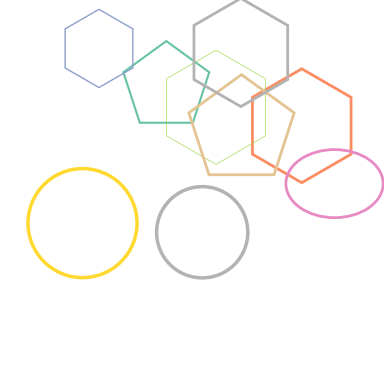[{"shape": "pentagon", "thickness": 1.5, "radius": 0.59, "center": [0.432, 0.776]}, {"shape": "hexagon", "thickness": 2, "radius": 0.74, "center": [0.784, 0.673]}, {"shape": "hexagon", "thickness": 1, "radius": 0.51, "center": [0.257, 0.874]}, {"shape": "oval", "thickness": 2, "radius": 0.63, "center": [0.869, 0.523]}, {"shape": "hexagon", "thickness": 0.5, "radius": 0.74, "center": [0.561, 0.721]}, {"shape": "circle", "thickness": 2.5, "radius": 0.71, "center": [0.214, 0.42]}, {"shape": "pentagon", "thickness": 2, "radius": 0.72, "center": [0.627, 0.662]}, {"shape": "circle", "thickness": 2.5, "radius": 0.59, "center": [0.525, 0.397]}, {"shape": "hexagon", "thickness": 2, "radius": 0.7, "center": [0.626, 0.864]}]